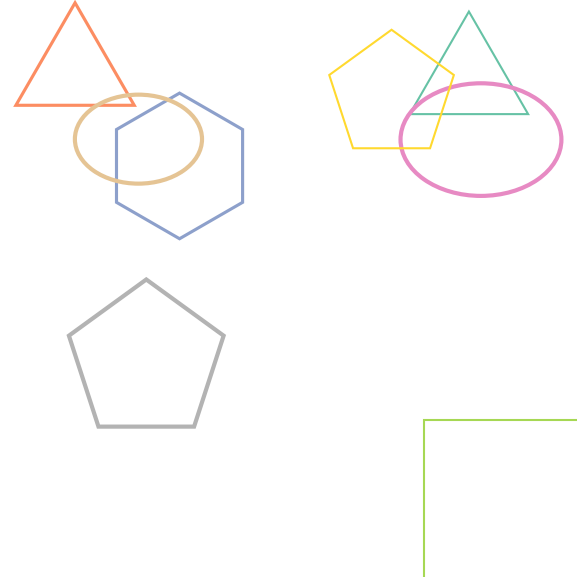[{"shape": "triangle", "thickness": 1, "radius": 0.59, "center": [0.812, 0.861]}, {"shape": "triangle", "thickness": 1.5, "radius": 0.59, "center": [0.13, 0.876]}, {"shape": "hexagon", "thickness": 1.5, "radius": 0.63, "center": [0.311, 0.712]}, {"shape": "oval", "thickness": 2, "radius": 0.7, "center": [0.833, 0.757]}, {"shape": "square", "thickness": 1, "radius": 0.72, "center": [0.878, 0.129]}, {"shape": "pentagon", "thickness": 1, "radius": 0.57, "center": [0.678, 0.834]}, {"shape": "oval", "thickness": 2, "radius": 0.55, "center": [0.24, 0.758]}, {"shape": "pentagon", "thickness": 2, "radius": 0.7, "center": [0.253, 0.374]}]